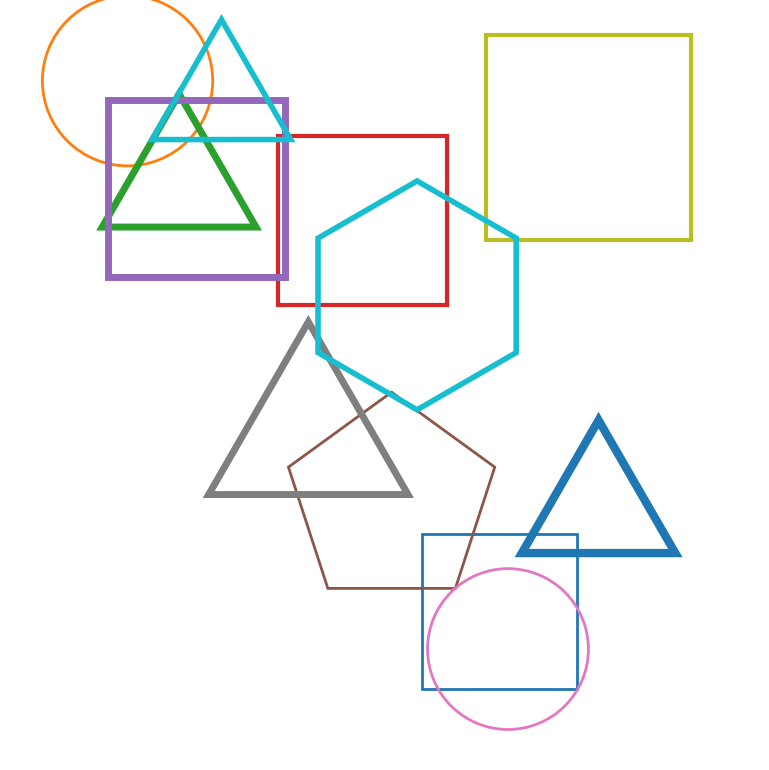[{"shape": "triangle", "thickness": 3, "radius": 0.58, "center": [0.777, 0.339]}, {"shape": "square", "thickness": 1, "radius": 0.5, "center": [0.648, 0.206]}, {"shape": "circle", "thickness": 1, "radius": 0.55, "center": [0.166, 0.895]}, {"shape": "triangle", "thickness": 2.5, "radius": 0.58, "center": [0.233, 0.763]}, {"shape": "square", "thickness": 1.5, "radius": 0.55, "center": [0.471, 0.714]}, {"shape": "square", "thickness": 2.5, "radius": 0.57, "center": [0.255, 0.755]}, {"shape": "pentagon", "thickness": 1, "radius": 0.7, "center": [0.509, 0.35]}, {"shape": "circle", "thickness": 1, "radius": 0.52, "center": [0.66, 0.157]}, {"shape": "triangle", "thickness": 2.5, "radius": 0.75, "center": [0.4, 0.432]}, {"shape": "square", "thickness": 1.5, "radius": 0.67, "center": [0.764, 0.822]}, {"shape": "hexagon", "thickness": 2, "radius": 0.74, "center": [0.542, 0.616]}, {"shape": "triangle", "thickness": 2, "radius": 0.52, "center": [0.288, 0.871]}]